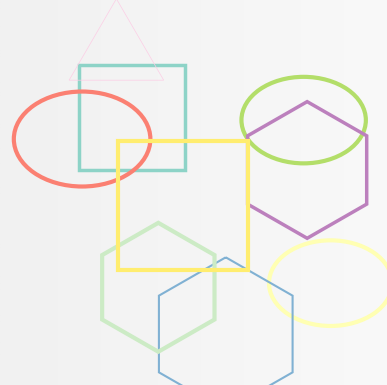[{"shape": "square", "thickness": 2.5, "radius": 0.68, "center": [0.34, 0.694]}, {"shape": "oval", "thickness": 3, "radius": 0.79, "center": [0.853, 0.265]}, {"shape": "oval", "thickness": 3, "radius": 0.88, "center": [0.212, 0.639]}, {"shape": "hexagon", "thickness": 1.5, "radius": 1.0, "center": [0.583, 0.132]}, {"shape": "oval", "thickness": 3, "radius": 0.8, "center": [0.784, 0.688]}, {"shape": "triangle", "thickness": 0.5, "radius": 0.7, "center": [0.3, 0.862]}, {"shape": "hexagon", "thickness": 2.5, "radius": 0.89, "center": [0.793, 0.559]}, {"shape": "hexagon", "thickness": 3, "radius": 0.84, "center": [0.409, 0.254]}, {"shape": "square", "thickness": 3, "radius": 0.84, "center": [0.472, 0.467]}]